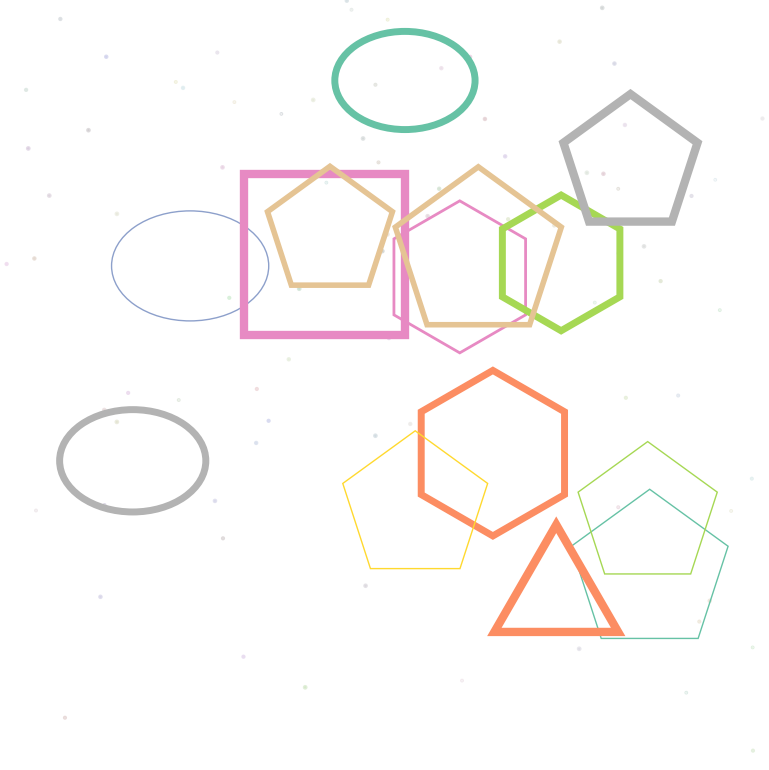[{"shape": "oval", "thickness": 2.5, "radius": 0.46, "center": [0.526, 0.895]}, {"shape": "pentagon", "thickness": 0.5, "radius": 0.54, "center": [0.844, 0.257]}, {"shape": "triangle", "thickness": 3, "radius": 0.46, "center": [0.722, 0.226]}, {"shape": "hexagon", "thickness": 2.5, "radius": 0.54, "center": [0.64, 0.411]}, {"shape": "oval", "thickness": 0.5, "radius": 0.51, "center": [0.247, 0.655]}, {"shape": "square", "thickness": 3, "radius": 0.52, "center": [0.421, 0.67]}, {"shape": "hexagon", "thickness": 1, "radius": 0.49, "center": [0.597, 0.64]}, {"shape": "hexagon", "thickness": 2.5, "radius": 0.44, "center": [0.729, 0.659]}, {"shape": "pentagon", "thickness": 0.5, "radius": 0.48, "center": [0.841, 0.331]}, {"shape": "pentagon", "thickness": 0.5, "radius": 0.49, "center": [0.539, 0.342]}, {"shape": "pentagon", "thickness": 2, "radius": 0.57, "center": [0.621, 0.67]}, {"shape": "pentagon", "thickness": 2, "radius": 0.43, "center": [0.429, 0.699]}, {"shape": "oval", "thickness": 2.5, "radius": 0.47, "center": [0.172, 0.402]}, {"shape": "pentagon", "thickness": 3, "radius": 0.46, "center": [0.819, 0.786]}]